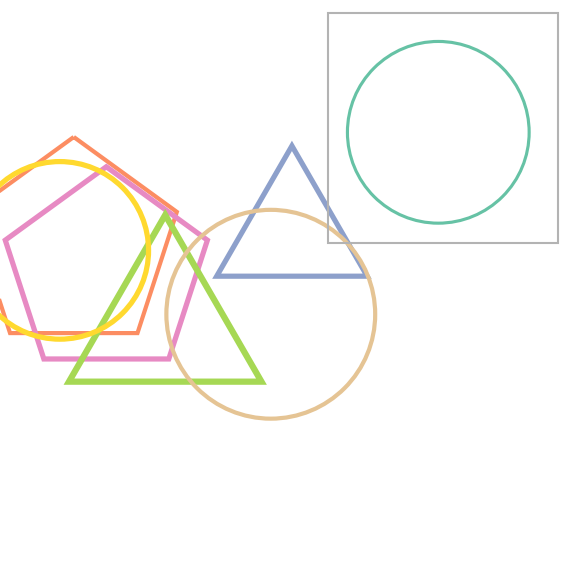[{"shape": "circle", "thickness": 1.5, "radius": 0.79, "center": [0.759, 0.77]}, {"shape": "pentagon", "thickness": 2, "radius": 0.94, "center": [0.128, 0.574]}, {"shape": "triangle", "thickness": 2.5, "radius": 0.75, "center": [0.506, 0.596]}, {"shape": "pentagon", "thickness": 2.5, "radius": 0.92, "center": [0.184, 0.526]}, {"shape": "triangle", "thickness": 3, "radius": 0.96, "center": [0.286, 0.434]}, {"shape": "circle", "thickness": 2.5, "radius": 0.77, "center": [0.103, 0.566]}, {"shape": "circle", "thickness": 2, "radius": 0.9, "center": [0.469, 0.455]}, {"shape": "square", "thickness": 1, "radius": 1.0, "center": [0.768, 0.777]}]